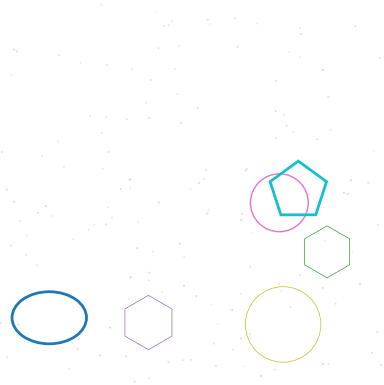[{"shape": "oval", "thickness": 2, "radius": 0.48, "center": [0.128, 0.175]}, {"shape": "hexagon", "thickness": 0.5, "radius": 0.34, "center": [0.85, 0.346]}, {"shape": "hexagon", "thickness": 0.5, "radius": 0.35, "center": [0.386, 0.162]}, {"shape": "circle", "thickness": 1, "radius": 0.38, "center": [0.726, 0.473]}, {"shape": "circle", "thickness": 0.5, "radius": 0.49, "center": [0.735, 0.157]}, {"shape": "pentagon", "thickness": 2, "radius": 0.39, "center": [0.775, 0.504]}]